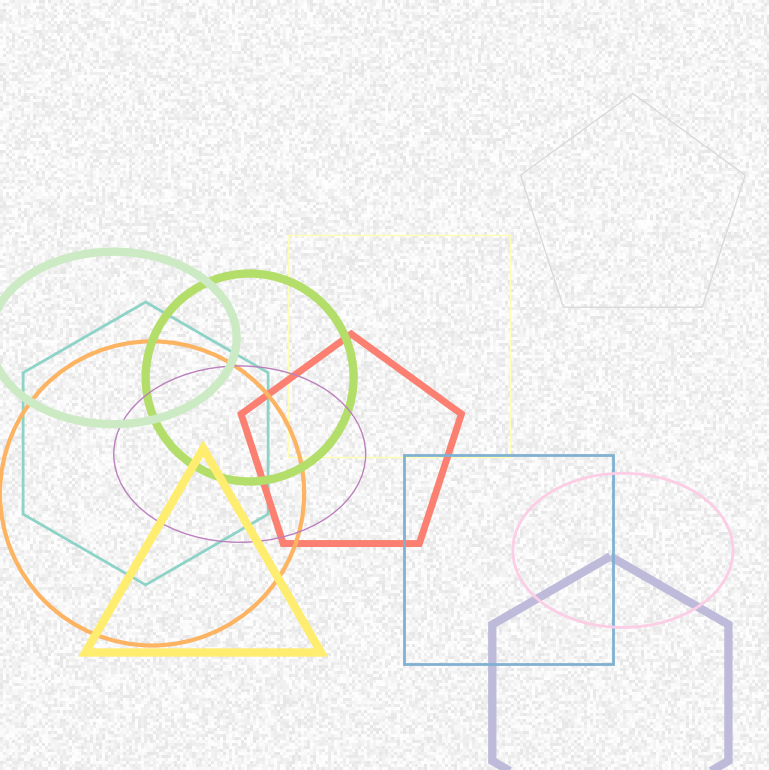[{"shape": "hexagon", "thickness": 1, "radius": 0.92, "center": [0.189, 0.424]}, {"shape": "square", "thickness": 0.5, "radius": 0.72, "center": [0.518, 0.55]}, {"shape": "hexagon", "thickness": 3, "radius": 0.89, "center": [0.793, 0.1]}, {"shape": "pentagon", "thickness": 2.5, "radius": 0.75, "center": [0.456, 0.416]}, {"shape": "square", "thickness": 1, "radius": 0.68, "center": [0.661, 0.273]}, {"shape": "circle", "thickness": 1.5, "radius": 0.99, "center": [0.198, 0.359]}, {"shape": "circle", "thickness": 3, "radius": 0.68, "center": [0.324, 0.51]}, {"shape": "oval", "thickness": 1, "radius": 0.72, "center": [0.809, 0.285]}, {"shape": "pentagon", "thickness": 0.5, "radius": 0.77, "center": [0.822, 0.725]}, {"shape": "oval", "thickness": 0.5, "radius": 0.82, "center": [0.311, 0.41]}, {"shape": "oval", "thickness": 3, "radius": 0.8, "center": [0.147, 0.561]}, {"shape": "triangle", "thickness": 3, "radius": 0.88, "center": [0.264, 0.241]}]